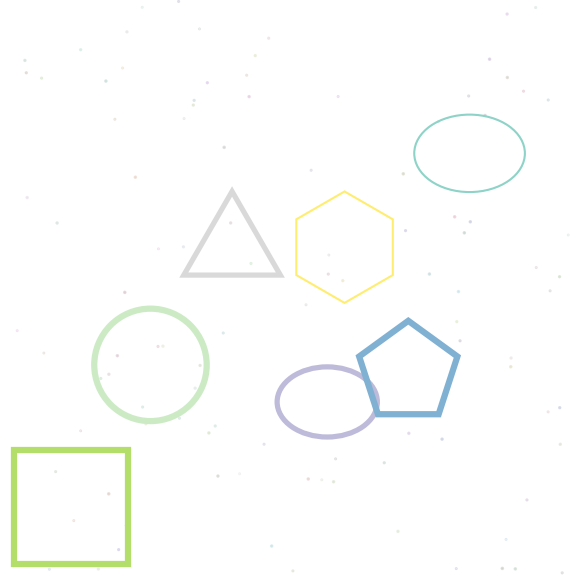[{"shape": "oval", "thickness": 1, "radius": 0.48, "center": [0.813, 0.734]}, {"shape": "oval", "thickness": 2.5, "radius": 0.43, "center": [0.567, 0.303]}, {"shape": "pentagon", "thickness": 3, "radius": 0.45, "center": [0.707, 0.354]}, {"shape": "square", "thickness": 3, "radius": 0.49, "center": [0.123, 0.121]}, {"shape": "triangle", "thickness": 2.5, "radius": 0.48, "center": [0.402, 0.571]}, {"shape": "circle", "thickness": 3, "radius": 0.49, "center": [0.261, 0.367]}, {"shape": "hexagon", "thickness": 1, "radius": 0.48, "center": [0.597, 0.571]}]